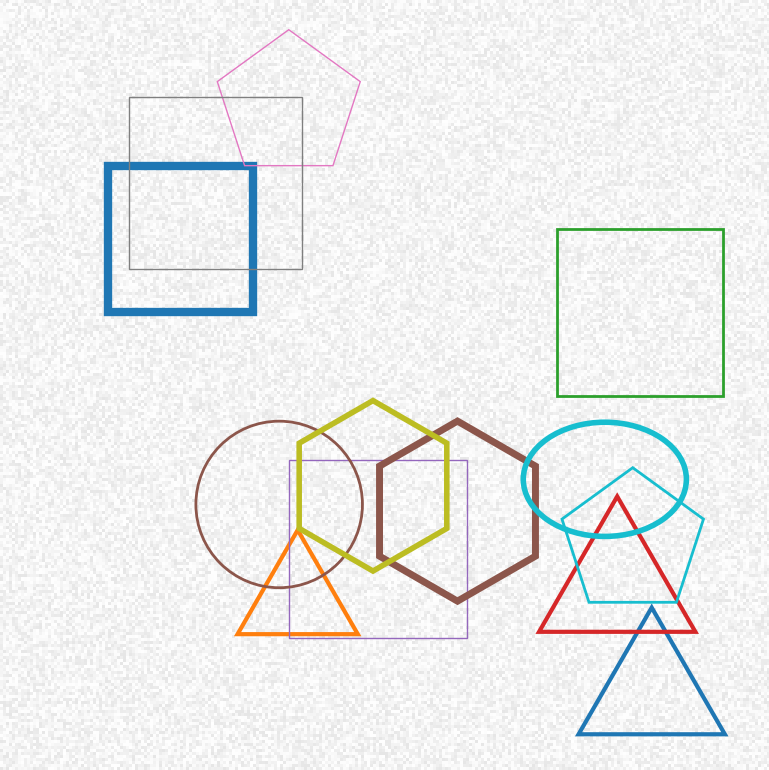[{"shape": "square", "thickness": 3, "radius": 0.47, "center": [0.234, 0.689]}, {"shape": "triangle", "thickness": 1.5, "radius": 0.55, "center": [0.846, 0.101]}, {"shape": "triangle", "thickness": 1.5, "radius": 0.45, "center": [0.387, 0.221]}, {"shape": "square", "thickness": 1, "radius": 0.54, "center": [0.831, 0.594]}, {"shape": "triangle", "thickness": 1.5, "radius": 0.59, "center": [0.802, 0.238]}, {"shape": "square", "thickness": 0.5, "radius": 0.58, "center": [0.491, 0.287]}, {"shape": "hexagon", "thickness": 2.5, "radius": 0.58, "center": [0.594, 0.336]}, {"shape": "circle", "thickness": 1, "radius": 0.54, "center": [0.363, 0.345]}, {"shape": "pentagon", "thickness": 0.5, "radius": 0.49, "center": [0.375, 0.864]}, {"shape": "square", "thickness": 0.5, "radius": 0.56, "center": [0.28, 0.762]}, {"shape": "hexagon", "thickness": 2, "radius": 0.55, "center": [0.484, 0.369]}, {"shape": "pentagon", "thickness": 1, "radius": 0.48, "center": [0.822, 0.296]}, {"shape": "oval", "thickness": 2, "radius": 0.53, "center": [0.786, 0.378]}]